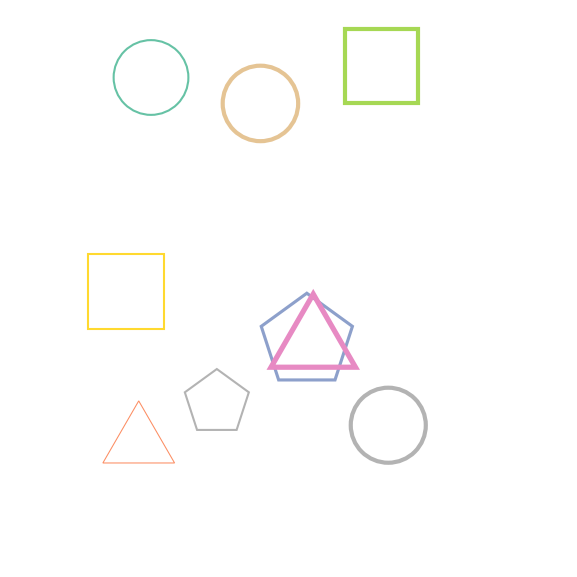[{"shape": "circle", "thickness": 1, "radius": 0.32, "center": [0.261, 0.865]}, {"shape": "triangle", "thickness": 0.5, "radius": 0.36, "center": [0.24, 0.233]}, {"shape": "pentagon", "thickness": 1.5, "radius": 0.42, "center": [0.531, 0.408]}, {"shape": "triangle", "thickness": 2.5, "radius": 0.42, "center": [0.542, 0.405]}, {"shape": "square", "thickness": 2, "radius": 0.32, "center": [0.66, 0.884]}, {"shape": "square", "thickness": 1, "radius": 0.33, "center": [0.218, 0.494]}, {"shape": "circle", "thickness": 2, "radius": 0.33, "center": [0.451, 0.82]}, {"shape": "circle", "thickness": 2, "radius": 0.32, "center": [0.672, 0.263]}, {"shape": "pentagon", "thickness": 1, "radius": 0.29, "center": [0.375, 0.302]}]